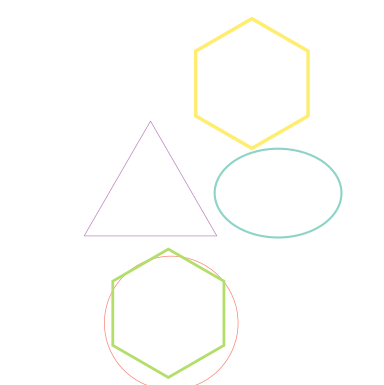[{"shape": "oval", "thickness": 1.5, "radius": 0.82, "center": [0.722, 0.498]}, {"shape": "circle", "thickness": 0.5, "radius": 0.87, "center": [0.445, 0.161]}, {"shape": "hexagon", "thickness": 2, "radius": 0.83, "center": [0.437, 0.186]}, {"shape": "triangle", "thickness": 0.5, "radius": 0.99, "center": [0.391, 0.487]}, {"shape": "hexagon", "thickness": 2.5, "radius": 0.84, "center": [0.654, 0.783]}]